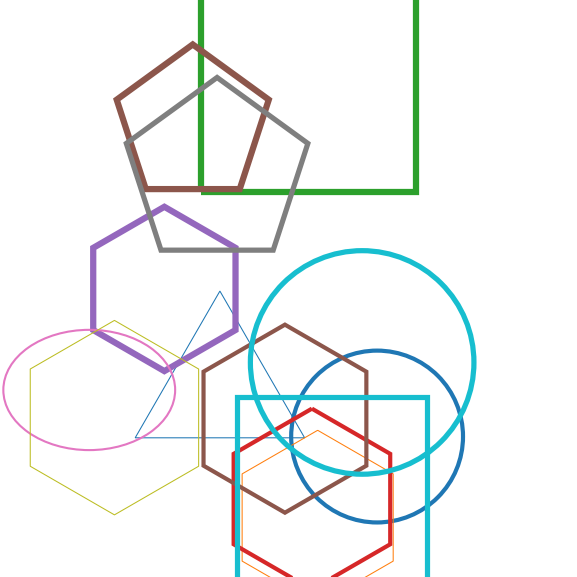[{"shape": "triangle", "thickness": 0.5, "radius": 0.85, "center": [0.381, 0.326]}, {"shape": "circle", "thickness": 2, "radius": 0.74, "center": [0.653, 0.243]}, {"shape": "hexagon", "thickness": 0.5, "radius": 0.76, "center": [0.55, 0.103]}, {"shape": "square", "thickness": 3, "radius": 0.93, "center": [0.535, 0.852]}, {"shape": "hexagon", "thickness": 2, "radius": 0.78, "center": [0.54, 0.135]}, {"shape": "hexagon", "thickness": 3, "radius": 0.71, "center": [0.285, 0.499]}, {"shape": "hexagon", "thickness": 2, "radius": 0.81, "center": [0.493, 0.274]}, {"shape": "pentagon", "thickness": 3, "radius": 0.69, "center": [0.334, 0.784]}, {"shape": "oval", "thickness": 1, "radius": 0.74, "center": [0.155, 0.324]}, {"shape": "pentagon", "thickness": 2.5, "radius": 0.83, "center": [0.376, 0.7]}, {"shape": "hexagon", "thickness": 0.5, "radius": 0.84, "center": [0.198, 0.276]}, {"shape": "square", "thickness": 2.5, "radius": 0.82, "center": [0.575, 0.148]}, {"shape": "circle", "thickness": 2.5, "radius": 0.97, "center": [0.627, 0.372]}]